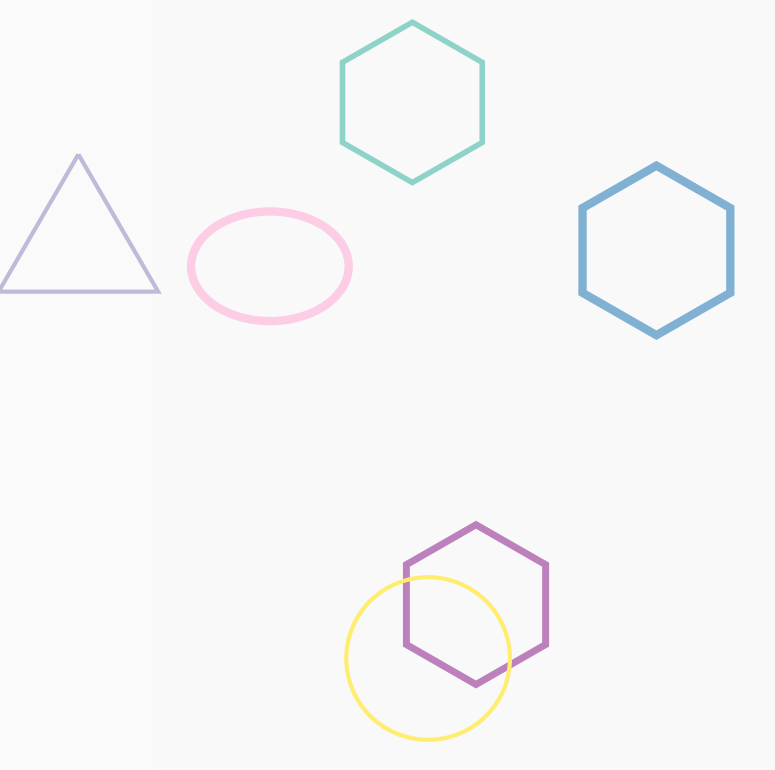[{"shape": "hexagon", "thickness": 2, "radius": 0.52, "center": [0.532, 0.867]}, {"shape": "triangle", "thickness": 1.5, "radius": 0.59, "center": [0.101, 0.681]}, {"shape": "hexagon", "thickness": 3, "radius": 0.55, "center": [0.847, 0.675]}, {"shape": "oval", "thickness": 3, "radius": 0.51, "center": [0.348, 0.654]}, {"shape": "hexagon", "thickness": 2.5, "radius": 0.52, "center": [0.614, 0.215]}, {"shape": "circle", "thickness": 1.5, "radius": 0.53, "center": [0.552, 0.145]}]